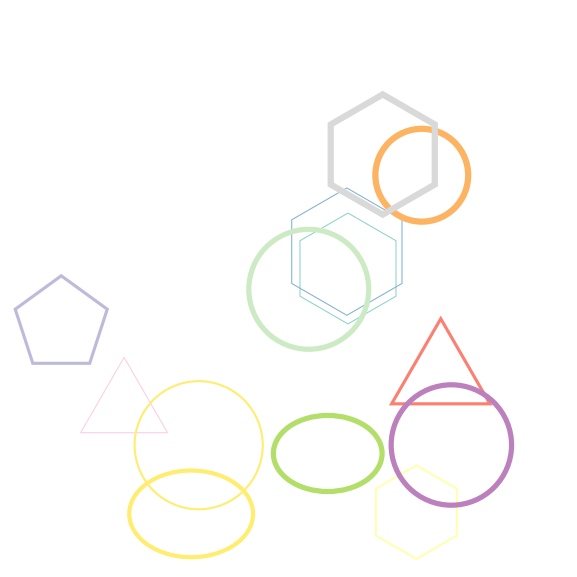[{"shape": "hexagon", "thickness": 0.5, "radius": 0.48, "center": [0.603, 0.534]}, {"shape": "hexagon", "thickness": 1, "radius": 0.41, "center": [0.721, 0.112]}, {"shape": "pentagon", "thickness": 1.5, "radius": 0.42, "center": [0.106, 0.438]}, {"shape": "triangle", "thickness": 1.5, "radius": 0.49, "center": [0.763, 0.349]}, {"shape": "hexagon", "thickness": 0.5, "radius": 0.55, "center": [0.601, 0.563]}, {"shape": "circle", "thickness": 3, "radius": 0.4, "center": [0.73, 0.696]}, {"shape": "oval", "thickness": 2.5, "radius": 0.47, "center": [0.568, 0.214]}, {"shape": "triangle", "thickness": 0.5, "radius": 0.43, "center": [0.215, 0.293]}, {"shape": "hexagon", "thickness": 3, "radius": 0.52, "center": [0.663, 0.732]}, {"shape": "circle", "thickness": 2.5, "radius": 0.52, "center": [0.782, 0.229]}, {"shape": "circle", "thickness": 2.5, "radius": 0.52, "center": [0.535, 0.498]}, {"shape": "circle", "thickness": 1, "radius": 0.55, "center": [0.344, 0.228]}, {"shape": "oval", "thickness": 2, "radius": 0.54, "center": [0.331, 0.109]}]